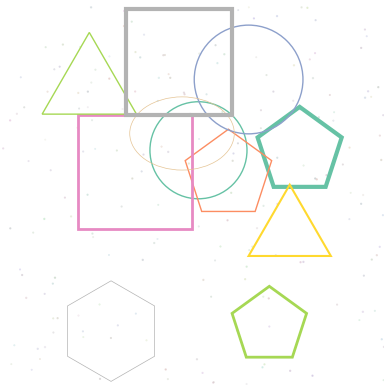[{"shape": "pentagon", "thickness": 3, "radius": 0.57, "center": [0.778, 0.608]}, {"shape": "circle", "thickness": 1, "radius": 0.63, "center": [0.516, 0.61]}, {"shape": "pentagon", "thickness": 1, "radius": 0.59, "center": [0.593, 0.546]}, {"shape": "circle", "thickness": 1, "radius": 0.71, "center": [0.646, 0.794]}, {"shape": "square", "thickness": 2, "radius": 0.74, "center": [0.351, 0.553]}, {"shape": "triangle", "thickness": 1, "radius": 0.71, "center": [0.232, 0.774]}, {"shape": "pentagon", "thickness": 2, "radius": 0.51, "center": [0.7, 0.155]}, {"shape": "triangle", "thickness": 1.5, "radius": 0.62, "center": [0.753, 0.397]}, {"shape": "oval", "thickness": 0.5, "radius": 0.68, "center": [0.473, 0.653]}, {"shape": "hexagon", "thickness": 0.5, "radius": 0.65, "center": [0.288, 0.14]}, {"shape": "square", "thickness": 3, "radius": 0.69, "center": [0.465, 0.838]}]